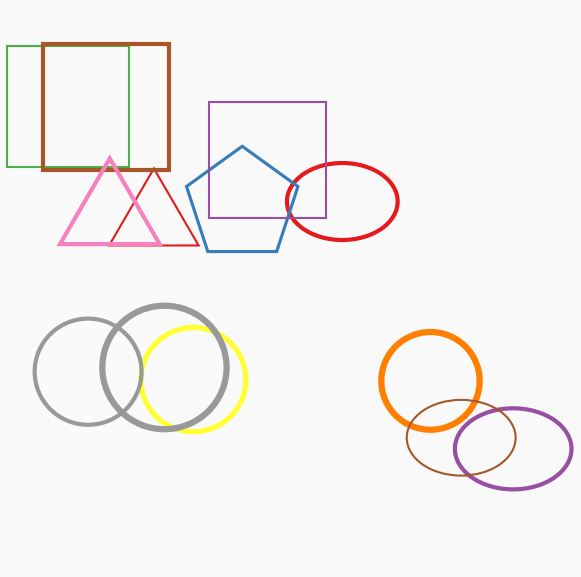[{"shape": "oval", "thickness": 2, "radius": 0.48, "center": [0.589, 0.65]}, {"shape": "triangle", "thickness": 1, "radius": 0.44, "center": [0.265, 0.619]}, {"shape": "pentagon", "thickness": 1.5, "radius": 0.5, "center": [0.417, 0.645]}, {"shape": "square", "thickness": 1, "radius": 0.52, "center": [0.117, 0.815]}, {"shape": "oval", "thickness": 2, "radius": 0.5, "center": [0.883, 0.222]}, {"shape": "square", "thickness": 1, "radius": 0.5, "center": [0.461, 0.723]}, {"shape": "circle", "thickness": 3, "radius": 0.42, "center": [0.741, 0.34]}, {"shape": "circle", "thickness": 2.5, "radius": 0.45, "center": [0.333, 0.342]}, {"shape": "square", "thickness": 2, "radius": 0.55, "center": [0.182, 0.813]}, {"shape": "oval", "thickness": 1, "radius": 0.47, "center": [0.793, 0.241]}, {"shape": "triangle", "thickness": 2, "radius": 0.49, "center": [0.189, 0.626]}, {"shape": "circle", "thickness": 2, "radius": 0.46, "center": [0.152, 0.355]}, {"shape": "circle", "thickness": 3, "radius": 0.53, "center": [0.283, 0.363]}]